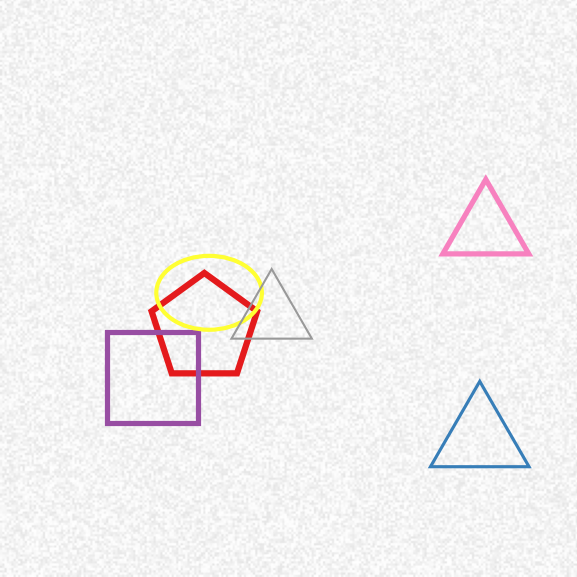[{"shape": "pentagon", "thickness": 3, "radius": 0.48, "center": [0.354, 0.43]}, {"shape": "triangle", "thickness": 1.5, "radius": 0.49, "center": [0.831, 0.24]}, {"shape": "square", "thickness": 2.5, "radius": 0.39, "center": [0.264, 0.345]}, {"shape": "oval", "thickness": 2, "radius": 0.46, "center": [0.362, 0.492]}, {"shape": "triangle", "thickness": 2.5, "radius": 0.43, "center": [0.841, 0.602]}, {"shape": "triangle", "thickness": 1, "radius": 0.4, "center": [0.47, 0.453]}]